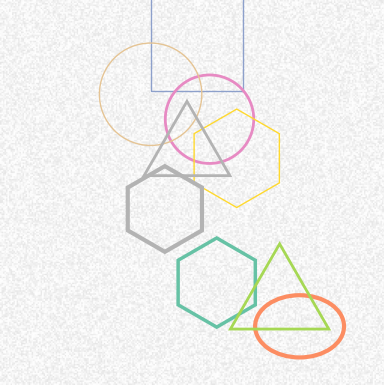[{"shape": "hexagon", "thickness": 2.5, "radius": 0.58, "center": [0.563, 0.266]}, {"shape": "oval", "thickness": 3, "radius": 0.58, "center": [0.778, 0.152]}, {"shape": "square", "thickness": 1, "radius": 0.6, "center": [0.512, 0.885]}, {"shape": "circle", "thickness": 2, "radius": 0.57, "center": [0.544, 0.69]}, {"shape": "triangle", "thickness": 2, "radius": 0.74, "center": [0.726, 0.219]}, {"shape": "hexagon", "thickness": 1, "radius": 0.64, "center": [0.615, 0.589]}, {"shape": "circle", "thickness": 1, "radius": 0.67, "center": [0.391, 0.755]}, {"shape": "hexagon", "thickness": 3, "radius": 0.56, "center": [0.428, 0.457]}, {"shape": "triangle", "thickness": 2, "radius": 0.64, "center": [0.486, 0.608]}]